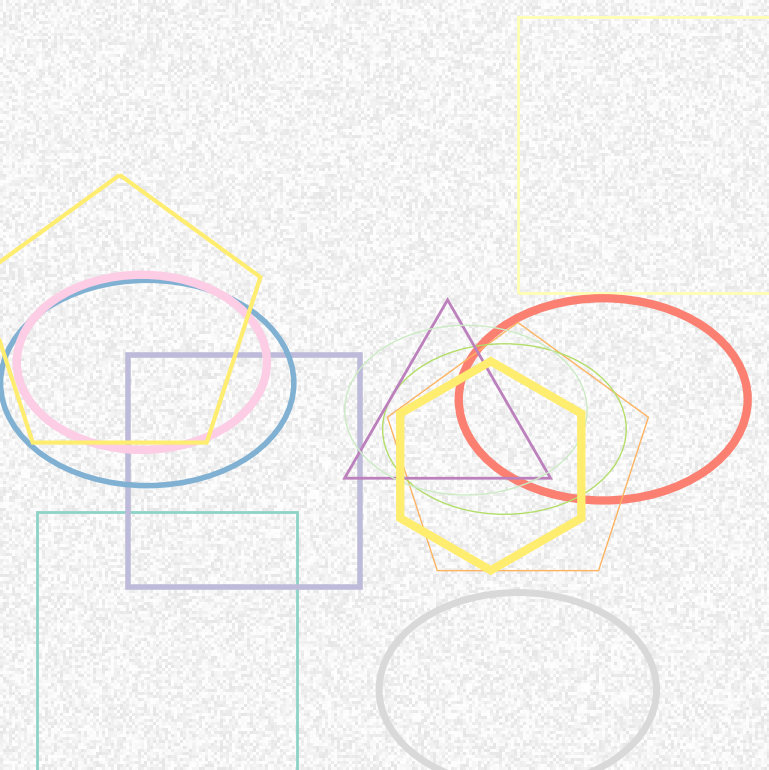[{"shape": "square", "thickness": 1, "radius": 0.84, "center": [0.216, 0.167]}, {"shape": "square", "thickness": 1, "radius": 0.9, "center": [0.852, 0.799]}, {"shape": "square", "thickness": 2, "radius": 0.75, "center": [0.317, 0.388]}, {"shape": "oval", "thickness": 3, "radius": 0.94, "center": [0.783, 0.481]}, {"shape": "oval", "thickness": 2, "radius": 0.95, "center": [0.191, 0.503]}, {"shape": "pentagon", "thickness": 0.5, "radius": 0.89, "center": [0.673, 0.403]}, {"shape": "oval", "thickness": 0.5, "radius": 0.79, "center": [0.655, 0.443]}, {"shape": "oval", "thickness": 3, "radius": 0.81, "center": [0.184, 0.529]}, {"shape": "oval", "thickness": 2.5, "radius": 0.9, "center": [0.673, 0.104]}, {"shape": "triangle", "thickness": 1, "radius": 0.77, "center": [0.581, 0.456]}, {"shape": "oval", "thickness": 0.5, "radius": 0.79, "center": [0.605, 0.467]}, {"shape": "pentagon", "thickness": 1.5, "radius": 0.96, "center": [0.155, 0.581]}, {"shape": "hexagon", "thickness": 3, "radius": 0.68, "center": [0.637, 0.395]}]